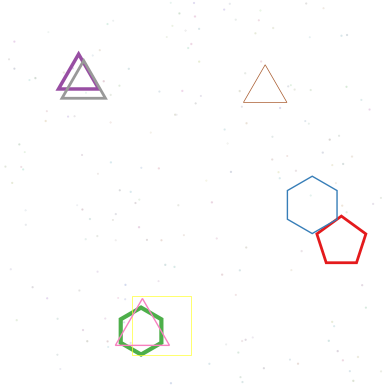[{"shape": "pentagon", "thickness": 2, "radius": 0.33, "center": [0.887, 0.372]}, {"shape": "hexagon", "thickness": 1, "radius": 0.37, "center": [0.811, 0.468]}, {"shape": "hexagon", "thickness": 3, "radius": 0.3, "center": [0.366, 0.14]}, {"shape": "triangle", "thickness": 2.5, "radius": 0.3, "center": [0.204, 0.799]}, {"shape": "square", "thickness": 0.5, "radius": 0.39, "center": [0.419, 0.154]}, {"shape": "triangle", "thickness": 0.5, "radius": 0.33, "center": [0.689, 0.767]}, {"shape": "triangle", "thickness": 1, "radius": 0.41, "center": [0.37, 0.144]}, {"shape": "triangle", "thickness": 2, "radius": 0.33, "center": [0.217, 0.777]}]